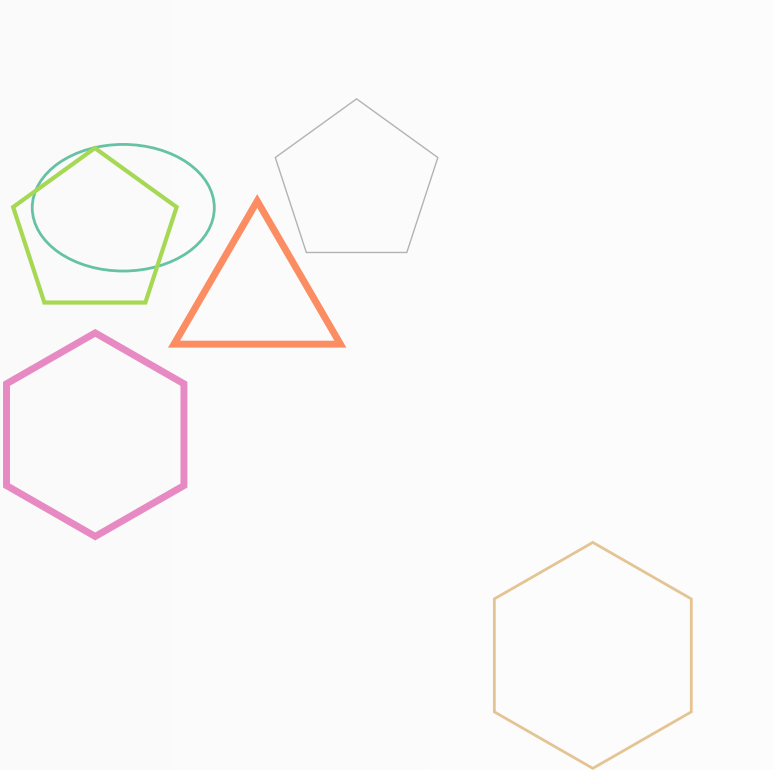[{"shape": "oval", "thickness": 1, "radius": 0.59, "center": [0.159, 0.73]}, {"shape": "triangle", "thickness": 2.5, "radius": 0.62, "center": [0.332, 0.615]}, {"shape": "hexagon", "thickness": 2.5, "radius": 0.66, "center": [0.123, 0.435]}, {"shape": "pentagon", "thickness": 1.5, "radius": 0.55, "center": [0.122, 0.697]}, {"shape": "hexagon", "thickness": 1, "radius": 0.73, "center": [0.765, 0.149]}, {"shape": "pentagon", "thickness": 0.5, "radius": 0.55, "center": [0.46, 0.761]}]